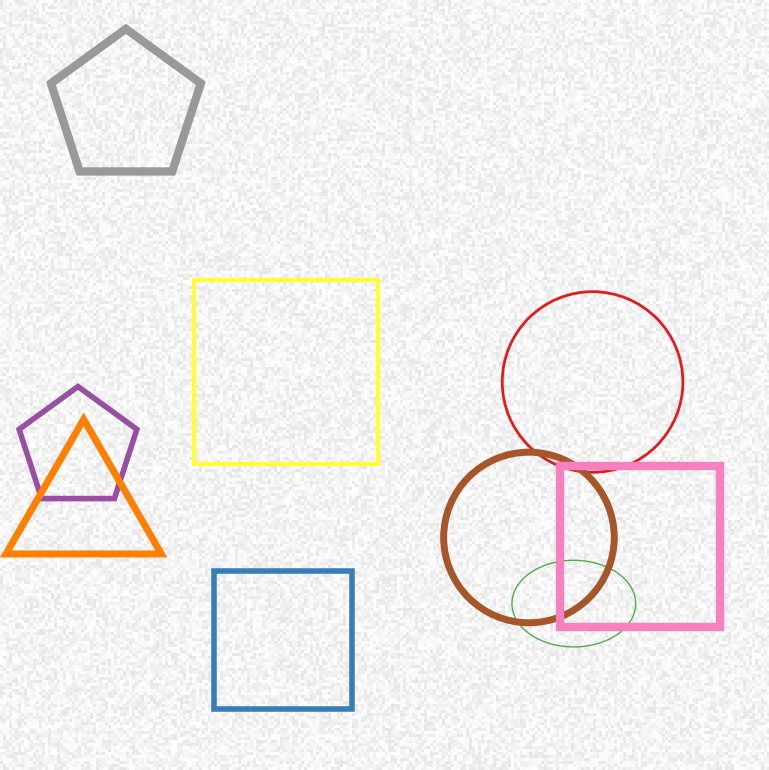[{"shape": "circle", "thickness": 1, "radius": 0.59, "center": [0.77, 0.504]}, {"shape": "square", "thickness": 2, "radius": 0.45, "center": [0.368, 0.169]}, {"shape": "oval", "thickness": 0.5, "radius": 0.4, "center": [0.745, 0.216]}, {"shape": "pentagon", "thickness": 2, "radius": 0.4, "center": [0.101, 0.418]}, {"shape": "triangle", "thickness": 2.5, "radius": 0.58, "center": [0.109, 0.339]}, {"shape": "square", "thickness": 1.5, "radius": 0.6, "center": [0.372, 0.517]}, {"shape": "circle", "thickness": 2.5, "radius": 0.55, "center": [0.687, 0.302]}, {"shape": "square", "thickness": 3, "radius": 0.52, "center": [0.832, 0.29]}, {"shape": "pentagon", "thickness": 3, "radius": 0.51, "center": [0.164, 0.86]}]